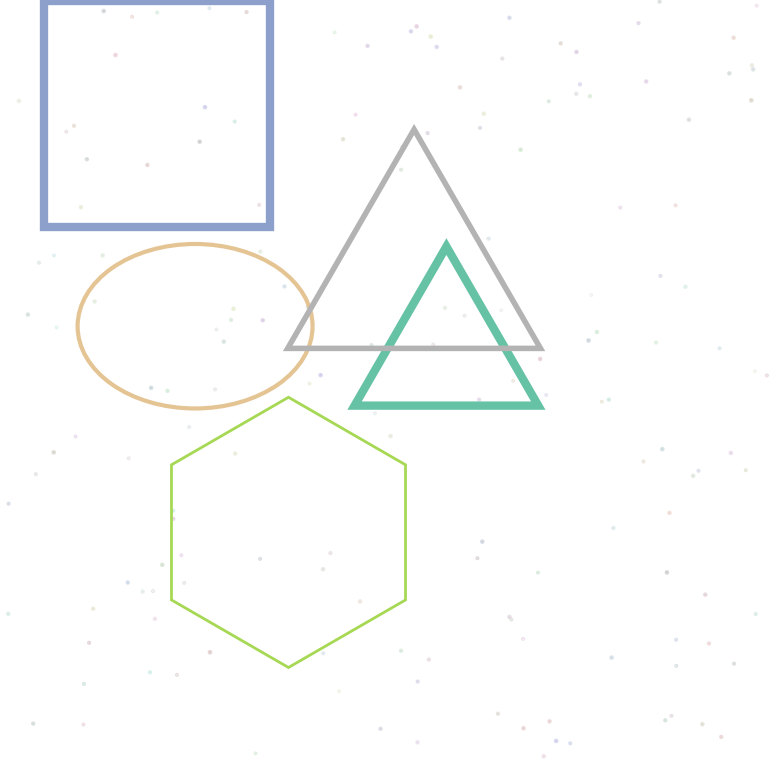[{"shape": "triangle", "thickness": 3, "radius": 0.69, "center": [0.58, 0.542]}, {"shape": "square", "thickness": 3, "radius": 0.73, "center": [0.204, 0.852]}, {"shape": "hexagon", "thickness": 1, "radius": 0.88, "center": [0.375, 0.309]}, {"shape": "oval", "thickness": 1.5, "radius": 0.76, "center": [0.253, 0.576]}, {"shape": "triangle", "thickness": 2, "radius": 0.95, "center": [0.538, 0.642]}]